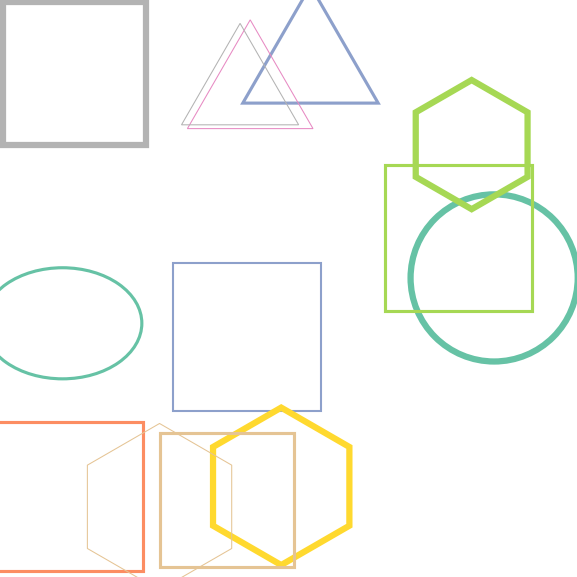[{"shape": "circle", "thickness": 3, "radius": 0.72, "center": [0.856, 0.518]}, {"shape": "oval", "thickness": 1.5, "radius": 0.69, "center": [0.108, 0.439]}, {"shape": "square", "thickness": 1.5, "radius": 0.65, "center": [0.119, 0.139]}, {"shape": "triangle", "thickness": 1.5, "radius": 0.68, "center": [0.538, 0.888]}, {"shape": "square", "thickness": 1, "radius": 0.64, "center": [0.428, 0.415]}, {"shape": "triangle", "thickness": 0.5, "radius": 0.63, "center": [0.433, 0.839]}, {"shape": "hexagon", "thickness": 3, "radius": 0.56, "center": [0.817, 0.749]}, {"shape": "square", "thickness": 1.5, "radius": 0.63, "center": [0.794, 0.588]}, {"shape": "hexagon", "thickness": 3, "radius": 0.68, "center": [0.487, 0.157]}, {"shape": "hexagon", "thickness": 0.5, "radius": 0.72, "center": [0.276, 0.122]}, {"shape": "square", "thickness": 1.5, "radius": 0.58, "center": [0.393, 0.134]}, {"shape": "triangle", "thickness": 0.5, "radius": 0.59, "center": [0.416, 0.842]}, {"shape": "square", "thickness": 3, "radius": 0.62, "center": [0.129, 0.872]}]